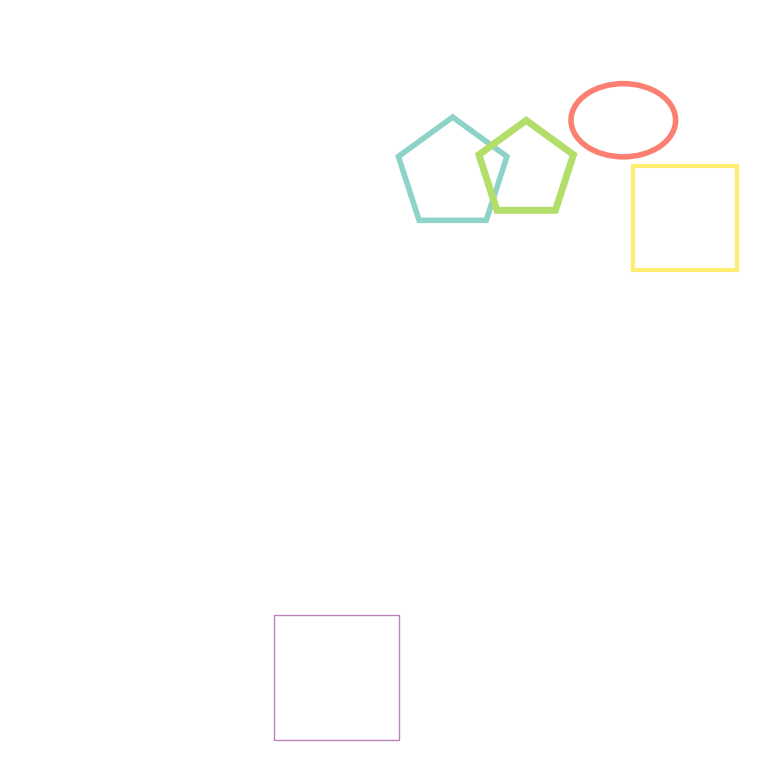[{"shape": "pentagon", "thickness": 2, "radius": 0.37, "center": [0.588, 0.774]}, {"shape": "oval", "thickness": 2, "radius": 0.34, "center": [0.809, 0.844]}, {"shape": "pentagon", "thickness": 2.5, "radius": 0.32, "center": [0.683, 0.779]}, {"shape": "square", "thickness": 0.5, "radius": 0.41, "center": [0.437, 0.12]}, {"shape": "square", "thickness": 1.5, "radius": 0.34, "center": [0.89, 0.717]}]